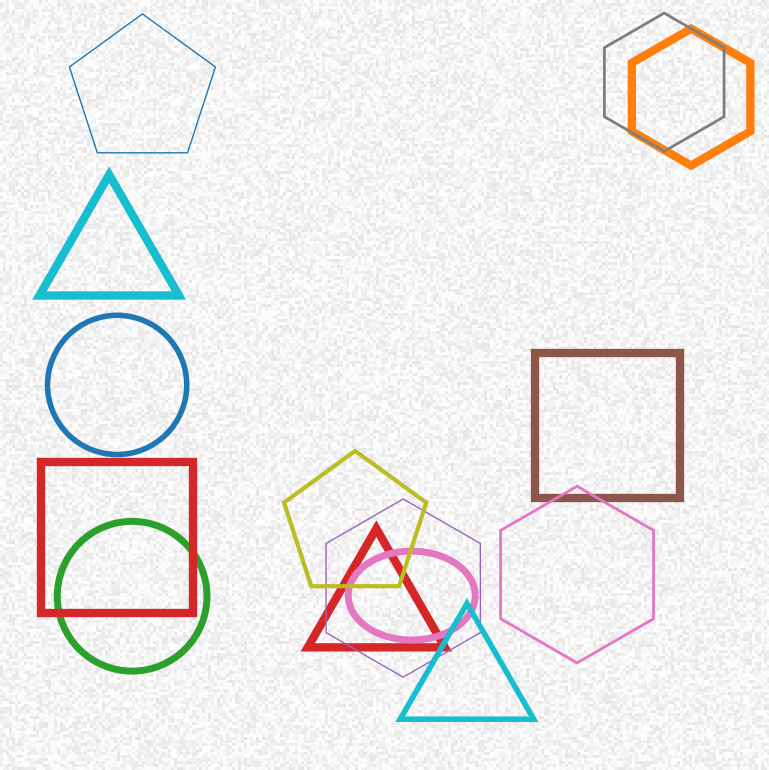[{"shape": "circle", "thickness": 2, "radius": 0.45, "center": [0.152, 0.5]}, {"shape": "pentagon", "thickness": 0.5, "radius": 0.5, "center": [0.185, 0.882]}, {"shape": "hexagon", "thickness": 3, "radius": 0.44, "center": [0.898, 0.874]}, {"shape": "circle", "thickness": 2.5, "radius": 0.49, "center": [0.172, 0.226]}, {"shape": "square", "thickness": 3, "radius": 0.49, "center": [0.152, 0.302]}, {"shape": "triangle", "thickness": 3, "radius": 0.51, "center": [0.489, 0.211]}, {"shape": "hexagon", "thickness": 0.5, "radius": 0.58, "center": [0.524, 0.236]}, {"shape": "square", "thickness": 3, "radius": 0.47, "center": [0.789, 0.447]}, {"shape": "oval", "thickness": 2.5, "radius": 0.41, "center": [0.535, 0.227]}, {"shape": "hexagon", "thickness": 1, "radius": 0.57, "center": [0.749, 0.254]}, {"shape": "hexagon", "thickness": 1, "radius": 0.45, "center": [0.863, 0.893]}, {"shape": "pentagon", "thickness": 1.5, "radius": 0.49, "center": [0.461, 0.317]}, {"shape": "triangle", "thickness": 3, "radius": 0.52, "center": [0.142, 0.669]}, {"shape": "triangle", "thickness": 2, "radius": 0.5, "center": [0.606, 0.116]}]